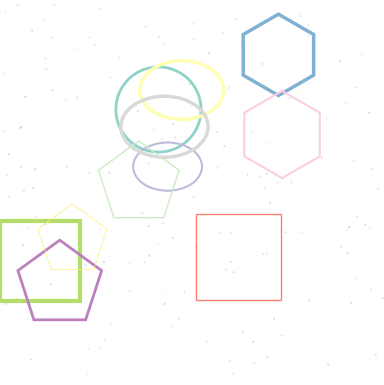[{"shape": "circle", "thickness": 2, "radius": 0.55, "center": [0.412, 0.716]}, {"shape": "oval", "thickness": 2.5, "radius": 0.54, "center": [0.472, 0.766]}, {"shape": "oval", "thickness": 1.5, "radius": 0.45, "center": [0.435, 0.567]}, {"shape": "square", "thickness": 1, "radius": 0.56, "center": [0.62, 0.333]}, {"shape": "hexagon", "thickness": 2.5, "radius": 0.53, "center": [0.723, 0.858]}, {"shape": "square", "thickness": 3, "radius": 0.52, "center": [0.103, 0.322]}, {"shape": "hexagon", "thickness": 1.5, "radius": 0.57, "center": [0.733, 0.651]}, {"shape": "oval", "thickness": 2.5, "radius": 0.57, "center": [0.427, 0.671]}, {"shape": "pentagon", "thickness": 2, "radius": 0.57, "center": [0.155, 0.262]}, {"shape": "pentagon", "thickness": 1, "radius": 0.55, "center": [0.361, 0.524]}, {"shape": "pentagon", "thickness": 0.5, "radius": 0.47, "center": [0.188, 0.376]}]